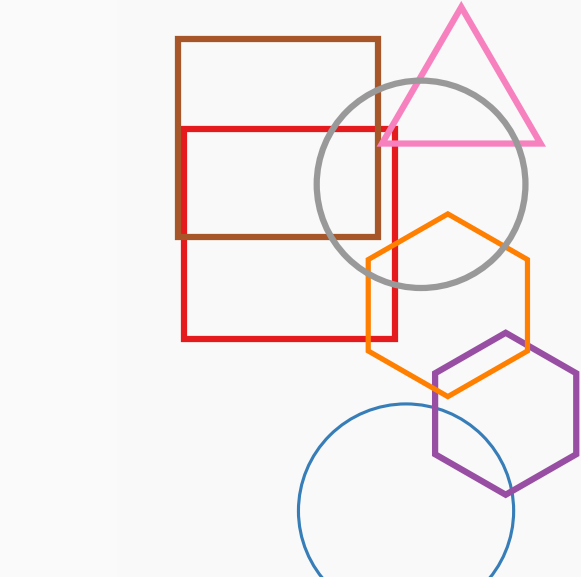[{"shape": "square", "thickness": 3, "radius": 0.91, "center": [0.498, 0.594]}, {"shape": "circle", "thickness": 1.5, "radius": 0.93, "center": [0.699, 0.115]}, {"shape": "hexagon", "thickness": 3, "radius": 0.7, "center": [0.87, 0.283]}, {"shape": "hexagon", "thickness": 2.5, "radius": 0.79, "center": [0.77, 0.471]}, {"shape": "square", "thickness": 3, "radius": 0.86, "center": [0.478, 0.76]}, {"shape": "triangle", "thickness": 3, "radius": 0.79, "center": [0.794, 0.829]}, {"shape": "circle", "thickness": 3, "radius": 0.9, "center": [0.724, 0.68]}]